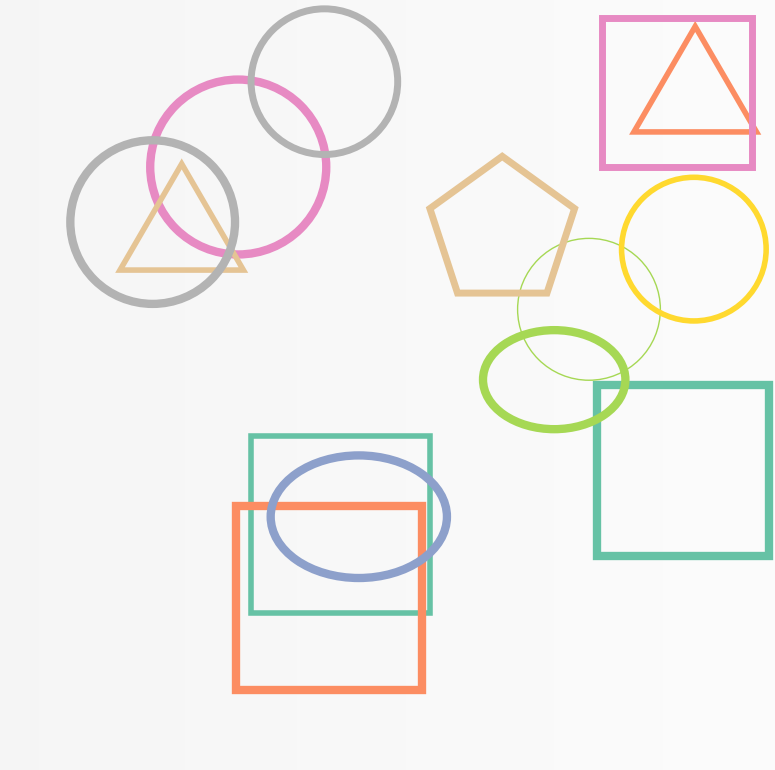[{"shape": "square", "thickness": 2, "radius": 0.58, "center": [0.439, 0.319]}, {"shape": "square", "thickness": 3, "radius": 0.56, "center": [0.881, 0.389]}, {"shape": "square", "thickness": 3, "radius": 0.6, "center": [0.425, 0.223]}, {"shape": "triangle", "thickness": 2, "radius": 0.46, "center": [0.897, 0.874]}, {"shape": "oval", "thickness": 3, "radius": 0.57, "center": [0.463, 0.329]}, {"shape": "circle", "thickness": 3, "radius": 0.57, "center": [0.307, 0.783]}, {"shape": "square", "thickness": 2.5, "radius": 0.49, "center": [0.874, 0.88]}, {"shape": "oval", "thickness": 3, "radius": 0.46, "center": [0.715, 0.507]}, {"shape": "circle", "thickness": 0.5, "radius": 0.46, "center": [0.76, 0.598]}, {"shape": "circle", "thickness": 2, "radius": 0.47, "center": [0.895, 0.676]}, {"shape": "pentagon", "thickness": 2.5, "radius": 0.49, "center": [0.648, 0.699]}, {"shape": "triangle", "thickness": 2, "radius": 0.46, "center": [0.234, 0.695]}, {"shape": "circle", "thickness": 2.5, "radius": 0.47, "center": [0.419, 0.894]}, {"shape": "circle", "thickness": 3, "radius": 0.53, "center": [0.197, 0.712]}]